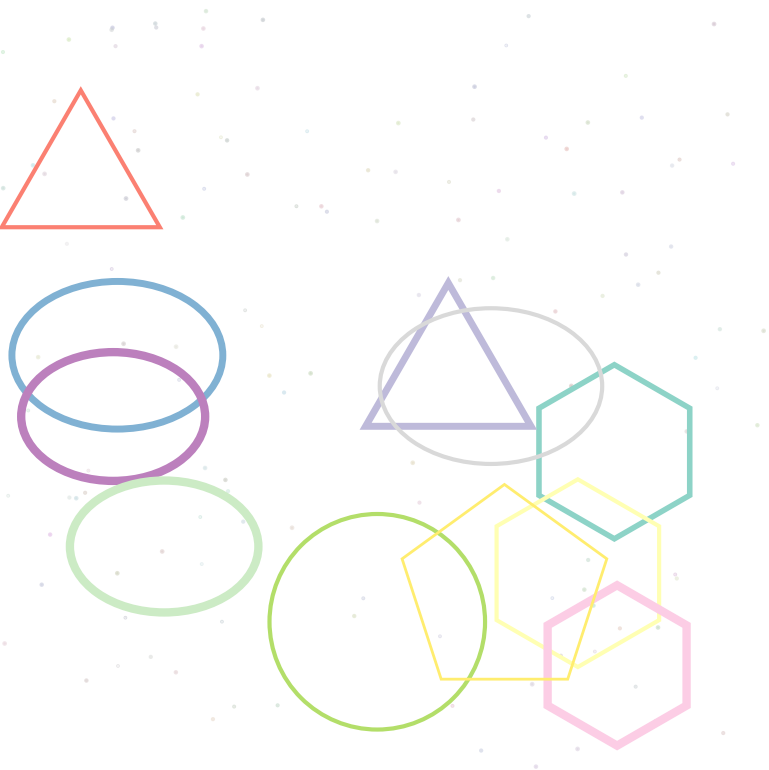[{"shape": "hexagon", "thickness": 2, "radius": 0.57, "center": [0.798, 0.413]}, {"shape": "hexagon", "thickness": 1.5, "radius": 0.61, "center": [0.75, 0.256]}, {"shape": "triangle", "thickness": 2.5, "radius": 0.62, "center": [0.582, 0.508]}, {"shape": "triangle", "thickness": 1.5, "radius": 0.59, "center": [0.105, 0.764]}, {"shape": "oval", "thickness": 2.5, "radius": 0.68, "center": [0.152, 0.539]}, {"shape": "circle", "thickness": 1.5, "radius": 0.7, "center": [0.49, 0.193]}, {"shape": "hexagon", "thickness": 3, "radius": 0.52, "center": [0.801, 0.136]}, {"shape": "oval", "thickness": 1.5, "radius": 0.72, "center": [0.638, 0.499]}, {"shape": "oval", "thickness": 3, "radius": 0.6, "center": [0.147, 0.459]}, {"shape": "oval", "thickness": 3, "radius": 0.61, "center": [0.213, 0.29]}, {"shape": "pentagon", "thickness": 1, "radius": 0.7, "center": [0.655, 0.231]}]